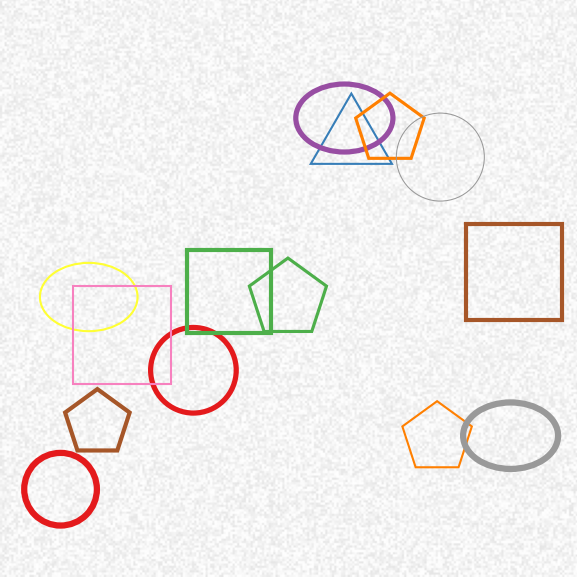[{"shape": "circle", "thickness": 3, "radius": 0.31, "center": [0.105, 0.152]}, {"shape": "circle", "thickness": 2.5, "radius": 0.37, "center": [0.335, 0.358]}, {"shape": "triangle", "thickness": 1, "radius": 0.41, "center": [0.608, 0.756]}, {"shape": "pentagon", "thickness": 1.5, "radius": 0.35, "center": [0.499, 0.482]}, {"shape": "square", "thickness": 2, "radius": 0.36, "center": [0.397, 0.494]}, {"shape": "oval", "thickness": 2.5, "radius": 0.42, "center": [0.596, 0.795]}, {"shape": "pentagon", "thickness": 1, "radius": 0.32, "center": [0.757, 0.241]}, {"shape": "pentagon", "thickness": 1.5, "radius": 0.31, "center": [0.675, 0.775]}, {"shape": "oval", "thickness": 1, "radius": 0.42, "center": [0.154, 0.485]}, {"shape": "pentagon", "thickness": 2, "radius": 0.29, "center": [0.169, 0.267]}, {"shape": "square", "thickness": 2, "radius": 0.41, "center": [0.89, 0.528]}, {"shape": "square", "thickness": 1, "radius": 0.43, "center": [0.211, 0.419]}, {"shape": "oval", "thickness": 3, "radius": 0.41, "center": [0.884, 0.245]}, {"shape": "circle", "thickness": 0.5, "radius": 0.38, "center": [0.762, 0.727]}]